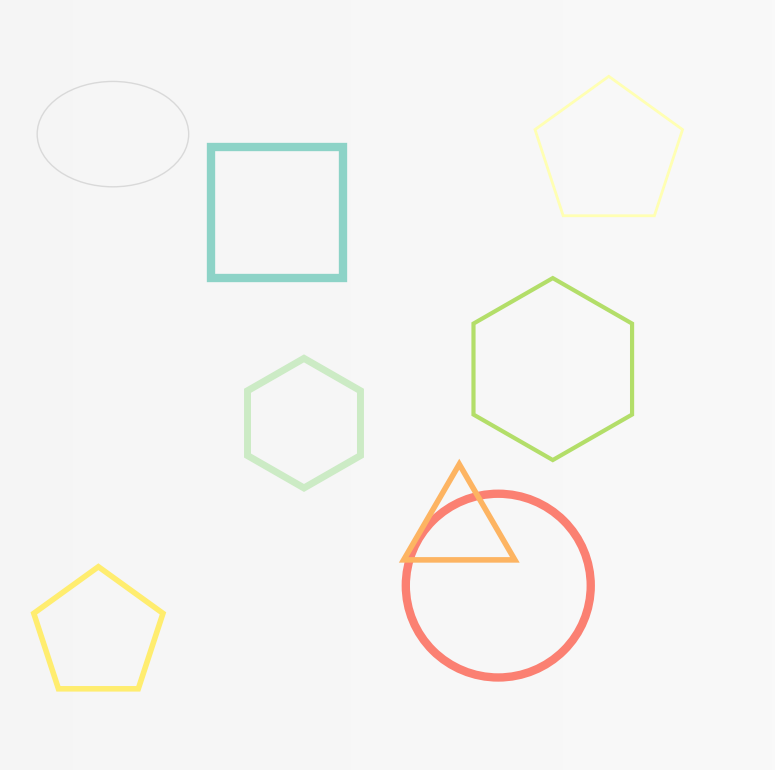[{"shape": "square", "thickness": 3, "radius": 0.42, "center": [0.358, 0.724]}, {"shape": "pentagon", "thickness": 1, "radius": 0.5, "center": [0.786, 0.801]}, {"shape": "circle", "thickness": 3, "radius": 0.6, "center": [0.643, 0.239]}, {"shape": "triangle", "thickness": 2, "radius": 0.41, "center": [0.593, 0.314]}, {"shape": "hexagon", "thickness": 1.5, "radius": 0.59, "center": [0.713, 0.521]}, {"shape": "oval", "thickness": 0.5, "radius": 0.49, "center": [0.146, 0.826]}, {"shape": "hexagon", "thickness": 2.5, "radius": 0.42, "center": [0.392, 0.45]}, {"shape": "pentagon", "thickness": 2, "radius": 0.44, "center": [0.127, 0.176]}]